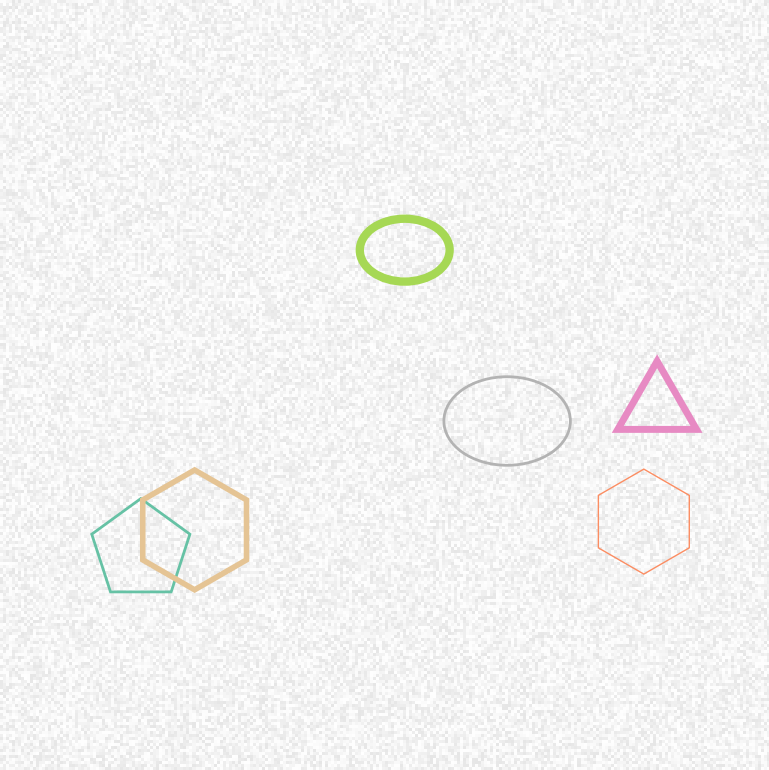[{"shape": "pentagon", "thickness": 1, "radius": 0.34, "center": [0.183, 0.286]}, {"shape": "hexagon", "thickness": 0.5, "radius": 0.34, "center": [0.836, 0.323]}, {"shape": "triangle", "thickness": 2.5, "radius": 0.3, "center": [0.853, 0.472]}, {"shape": "oval", "thickness": 3, "radius": 0.29, "center": [0.526, 0.675]}, {"shape": "hexagon", "thickness": 2, "radius": 0.39, "center": [0.253, 0.312]}, {"shape": "oval", "thickness": 1, "radius": 0.41, "center": [0.659, 0.453]}]